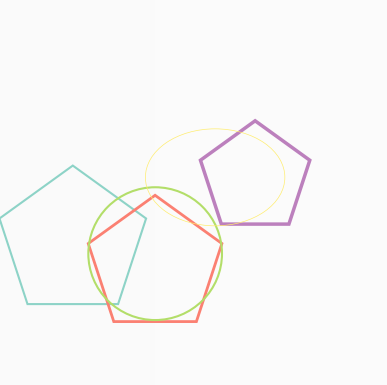[{"shape": "pentagon", "thickness": 1.5, "radius": 0.99, "center": [0.188, 0.371]}, {"shape": "pentagon", "thickness": 2, "radius": 0.91, "center": [0.4, 0.311]}, {"shape": "circle", "thickness": 1.5, "radius": 0.86, "center": [0.4, 0.341]}, {"shape": "pentagon", "thickness": 2.5, "radius": 0.74, "center": [0.658, 0.538]}, {"shape": "oval", "thickness": 0.5, "radius": 0.9, "center": [0.555, 0.539]}]